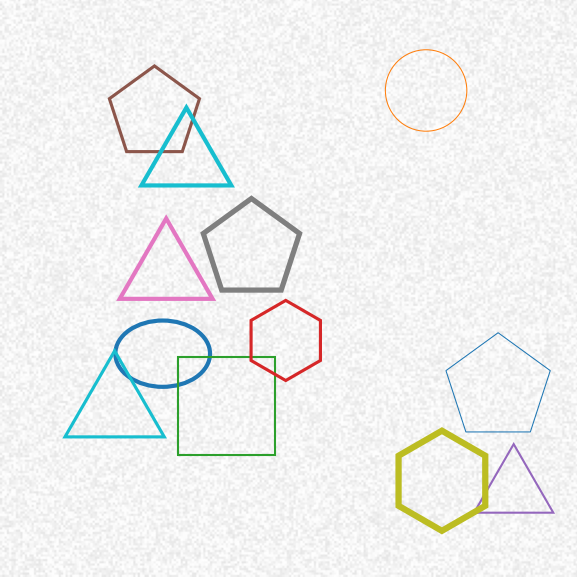[{"shape": "oval", "thickness": 2, "radius": 0.41, "center": [0.282, 0.387]}, {"shape": "pentagon", "thickness": 0.5, "radius": 0.47, "center": [0.863, 0.328]}, {"shape": "circle", "thickness": 0.5, "radius": 0.35, "center": [0.738, 0.842]}, {"shape": "square", "thickness": 1, "radius": 0.42, "center": [0.392, 0.296]}, {"shape": "hexagon", "thickness": 1.5, "radius": 0.35, "center": [0.495, 0.41]}, {"shape": "triangle", "thickness": 1, "radius": 0.4, "center": [0.89, 0.151]}, {"shape": "pentagon", "thickness": 1.5, "radius": 0.41, "center": [0.267, 0.803]}, {"shape": "triangle", "thickness": 2, "radius": 0.46, "center": [0.288, 0.528]}, {"shape": "pentagon", "thickness": 2.5, "radius": 0.44, "center": [0.435, 0.568]}, {"shape": "hexagon", "thickness": 3, "radius": 0.43, "center": [0.765, 0.167]}, {"shape": "triangle", "thickness": 2, "radius": 0.45, "center": [0.323, 0.723]}, {"shape": "triangle", "thickness": 1.5, "radius": 0.5, "center": [0.198, 0.292]}]